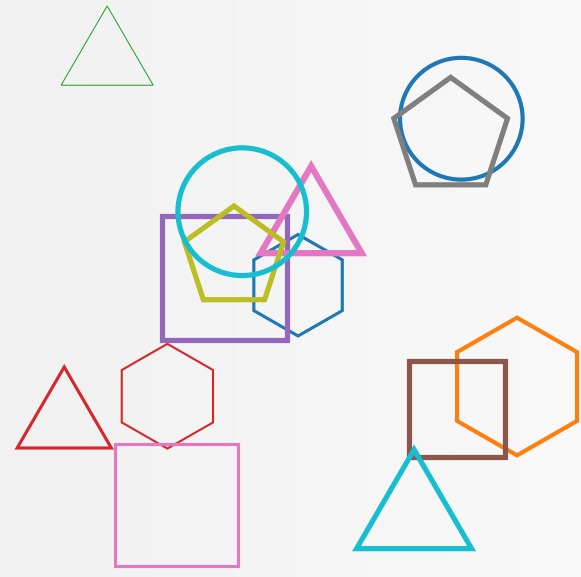[{"shape": "circle", "thickness": 2, "radius": 0.53, "center": [0.794, 0.794]}, {"shape": "hexagon", "thickness": 1.5, "radius": 0.44, "center": [0.513, 0.505]}, {"shape": "hexagon", "thickness": 2, "radius": 0.6, "center": [0.89, 0.33]}, {"shape": "triangle", "thickness": 0.5, "radius": 0.46, "center": [0.184, 0.897]}, {"shape": "triangle", "thickness": 1.5, "radius": 0.47, "center": [0.111, 0.27]}, {"shape": "hexagon", "thickness": 1, "radius": 0.45, "center": [0.288, 0.313]}, {"shape": "square", "thickness": 2.5, "radius": 0.54, "center": [0.386, 0.518]}, {"shape": "square", "thickness": 2.5, "radius": 0.41, "center": [0.786, 0.291]}, {"shape": "square", "thickness": 1.5, "radius": 0.53, "center": [0.303, 0.124]}, {"shape": "triangle", "thickness": 3, "radius": 0.5, "center": [0.535, 0.611]}, {"shape": "pentagon", "thickness": 2.5, "radius": 0.51, "center": [0.775, 0.762]}, {"shape": "pentagon", "thickness": 2.5, "radius": 0.45, "center": [0.403, 0.553]}, {"shape": "triangle", "thickness": 2.5, "radius": 0.57, "center": [0.712, 0.106]}, {"shape": "circle", "thickness": 2.5, "radius": 0.55, "center": [0.417, 0.633]}]